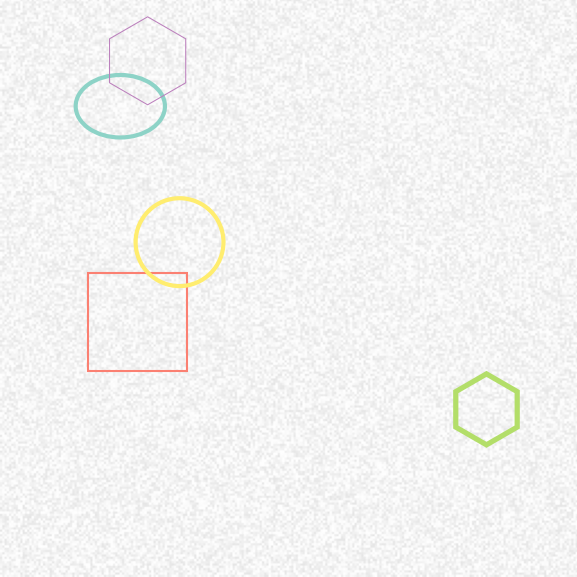[{"shape": "oval", "thickness": 2, "radius": 0.39, "center": [0.208, 0.815]}, {"shape": "square", "thickness": 1, "radius": 0.43, "center": [0.238, 0.441]}, {"shape": "hexagon", "thickness": 2.5, "radius": 0.31, "center": [0.842, 0.29]}, {"shape": "hexagon", "thickness": 0.5, "radius": 0.38, "center": [0.256, 0.894]}, {"shape": "circle", "thickness": 2, "radius": 0.38, "center": [0.311, 0.58]}]